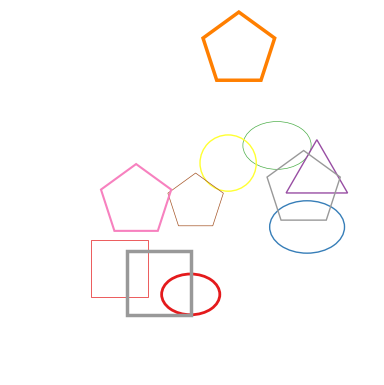[{"shape": "square", "thickness": 0.5, "radius": 0.37, "center": [0.311, 0.303]}, {"shape": "oval", "thickness": 2, "radius": 0.38, "center": [0.495, 0.235]}, {"shape": "oval", "thickness": 1, "radius": 0.49, "center": [0.798, 0.41]}, {"shape": "oval", "thickness": 0.5, "radius": 0.44, "center": [0.72, 0.622]}, {"shape": "triangle", "thickness": 1, "radius": 0.46, "center": [0.823, 0.545]}, {"shape": "pentagon", "thickness": 2.5, "radius": 0.49, "center": [0.62, 0.871]}, {"shape": "circle", "thickness": 1, "radius": 0.37, "center": [0.593, 0.576]}, {"shape": "pentagon", "thickness": 0.5, "radius": 0.38, "center": [0.508, 0.475]}, {"shape": "pentagon", "thickness": 1.5, "radius": 0.48, "center": [0.354, 0.478]}, {"shape": "pentagon", "thickness": 1, "radius": 0.5, "center": [0.789, 0.509]}, {"shape": "square", "thickness": 2.5, "radius": 0.42, "center": [0.413, 0.264]}]